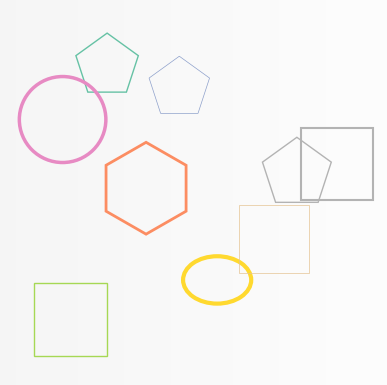[{"shape": "pentagon", "thickness": 1, "radius": 0.42, "center": [0.276, 0.829]}, {"shape": "hexagon", "thickness": 2, "radius": 0.6, "center": [0.377, 0.511]}, {"shape": "pentagon", "thickness": 0.5, "radius": 0.41, "center": [0.463, 0.772]}, {"shape": "circle", "thickness": 2.5, "radius": 0.56, "center": [0.162, 0.69]}, {"shape": "square", "thickness": 1, "radius": 0.47, "center": [0.181, 0.171]}, {"shape": "oval", "thickness": 3, "radius": 0.44, "center": [0.56, 0.273]}, {"shape": "square", "thickness": 0.5, "radius": 0.45, "center": [0.707, 0.379]}, {"shape": "square", "thickness": 1.5, "radius": 0.47, "center": [0.87, 0.573]}, {"shape": "pentagon", "thickness": 1, "radius": 0.47, "center": [0.766, 0.55]}]